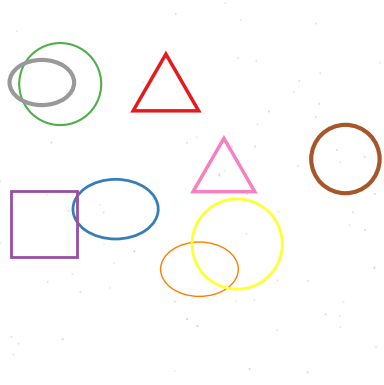[{"shape": "triangle", "thickness": 2.5, "radius": 0.49, "center": [0.431, 0.761]}, {"shape": "oval", "thickness": 2, "radius": 0.55, "center": [0.3, 0.457]}, {"shape": "circle", "thickness": 1.5, "radius": 0.53, "center": [0.156, 0.782]}, {"shape": "square", "thickness": 2, "radius": 0.43, "center": [0.114, 0.418]}, {"shape": "oval", "thickness": 1, "radius": 0.5, "center": [0.518, 0.301]}, {"shape": "circle", "thickness": 2, "radius": 0.59, "center": [0.616, 0.366]}, {"shape": "circle", "thickness": 3, "radius": 0.44, "center": [0.897, 0.587]}, {"shape": "triangle", "thickness": 2.5, "radius": 0.46, "center": [0.582, 0.548]}, {"shape": "oval", "thickness": 3, "radius": 0.42, "center": [0.109, 0.786]}]